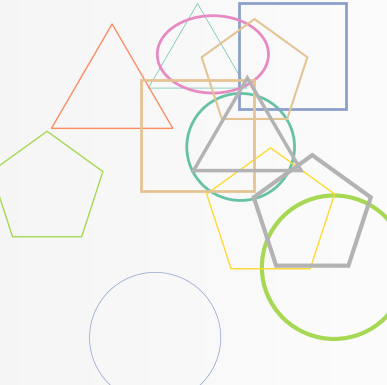[{"shape": "circle", "thickness": 2, "radius": 0.7, "center": [0.621, 0.618]}, {"shape": "triangle", "thickness": 0.5, "radius": 0.73, "center": [0.51, 0.844]}, {"shape": "triangle", "thickness": 1, "radius": 0.9, "center": [0.289, 0.757]}, {"shape": "circle", "thickness": 0.5, "radius": 0.85, "center": [0.4, 0.123]}, {"shape": "square", "thickness": 2, "radius": 0.69, "center": [0.756, 0.854]}, {"shape": "oval", "thickness": 2, "radius": 0.72, "center": [0.549, 0.859]}, {"shape": "circle", "thickness": 3, "radius": 0.93, "center": [0.862, 0.306]}, {"shape": "pentagon", "thickness": 1, "radius": 0.76, "center": [0.122, 0.508]}, {"shape": "pentagon", "thickness": 1, "radius": 0.87, "center": [0.698, 0.442]}, {"shape": "square", "thickness": 2, "radius": 0.73, "center": [0.51, 0.648]}, {"shape": "pentagon", "thickness": 1.5, "radius": 0.72, "center": [0.657, 0.807]}, {"shape": "pentagon", "thickness": 3, "radius": 0.79, "center": [0.806, 0.438]}, {"shape": "triangle", "thickness": 2.5, "radius": 0.8, "center": [0.638, 0.637]}]